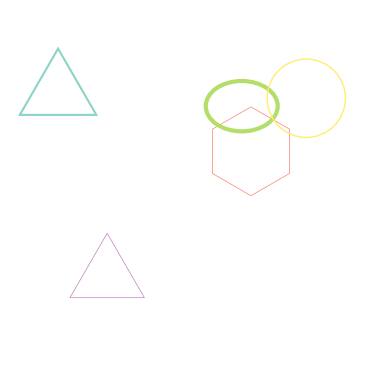[{"shape": "triangle", "thickness": 1.5, "radius": 0.57, "center": [0.151, 0.759]}, {"shape": "hexagon", "thickness": 0.5, "radius": 0.58, "center": [0.652, 0.607]}, {"shape": "oval", "thickness": 3, "radius": 0.47, "center": [0.628, 0.724]}, {"shape": "triangle", "thickness": 0.5, "radius": 0.56, "center": [0.278, 0.283]}, {"shape": "circle", "thickness": 1, "radius": 0.51, "center": [0.796, 0.745]}]